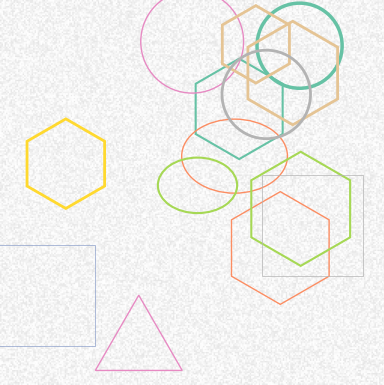[{"shape": "circle", "thickness": 2.5, "radius": 0.55, "center": [0.778, 0.881]}, {"shape": "hexagon", "thickness": 1.5, "radius": 0.65, "center": [0.621, 0.717]}, {"shape": "oval", "thickness": 1, "radius": 0.69, "center": [0.609, 0.594]}, {"shape": "hexagon", "thickness": 1, "radius": 0.73, "center": [0.728, 0.356]}, {"shape": "square", "thickness": 0.5, "radius": 0.66, "center": [0.114, 0.232]}, {"shape": "triangle", "thickness": 1, "radius": 0.65, "center": [0.36, 0.103]}, {"shape": "circle", "thickness": 1, "radius": 0.67, "center": [0.499, 0.892]}, {"shape": "hexagon", "thickness": 1.5, "radius": 0.74, "center": [0.781, 0.458]}, {"shape": "oval", "thickness": 1.5, "radius": 0.51, "center": [0.513, 0.519]}, {"shape": "hexagon", "thickness": 2, "radius": 0.58, "center": [0.171, 0.575]}, {"shape": "hexagon", "thickness": 2, "radius": 0.67, "center": [0.76, 0.81]}, {"shape": "hexagon", "thickness": 2, "radius": 0.5, "center": [0.665, 0.885]}, {"shape": "square", "thickness": 0.5, "radius": 0.65, "center": [0.811, 0.414]}, {"shape": "circle", "thickness": 2, "radius": 0.57, "center": [0.692, 0.755]}]